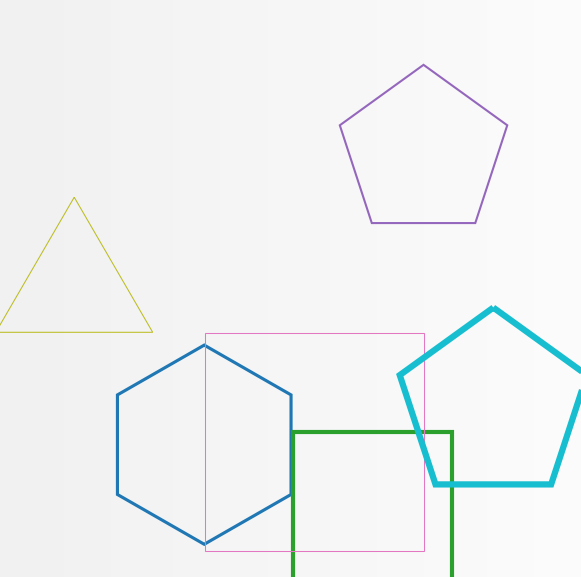[{"shape": "hexagon", "thickness": 1.5, "radius": 0.86, "center": [0.351, 0.229]}, {"shape": "square", "thickness": 2, "radius": 0.69, "center": [0.641, 0.114]}, {"shape": "pentagon", "thickness": 1, "radius": 0.76, "center": [0.729, 0.735]}, {"shape": "square", "thickness": 0.5, "radius": 0.94, "center": [0.542, 0.234]}, {"shape": "triangle", "thickness": 0.5, "radius": 0.78, "center": [0.128, 0.502]}, {"shape": "pentagon", "thickness": 3, "radius": 0.85, "center": [0.849, 0.297]}]